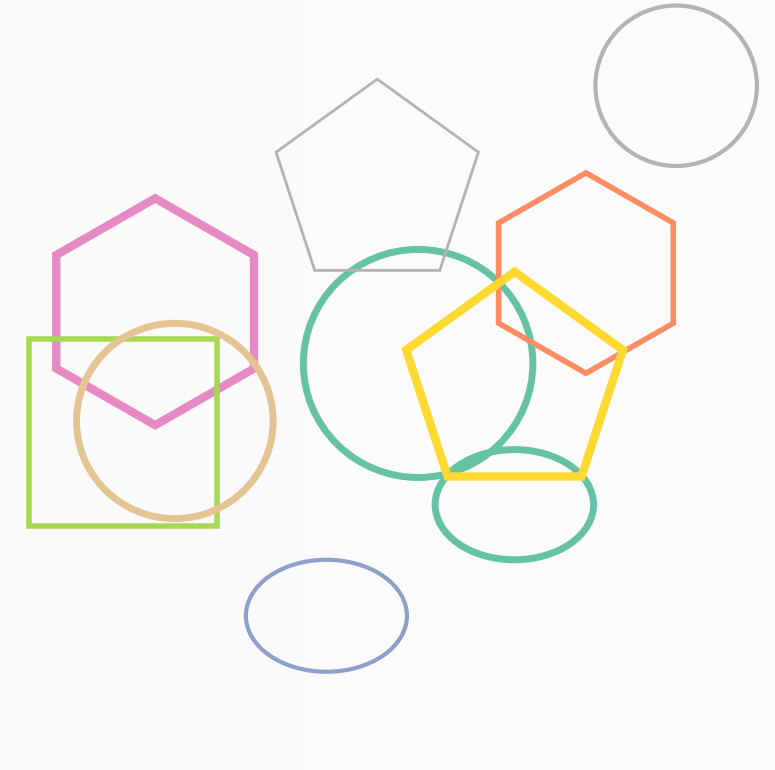[{"shape": "oval", "thickness": 2.5, "radius": 0.51, "center": [0.664, 0.345]}, {"shape": "circle", "thickness": 2.5, "radius": 0.74, "center": [0.539, 0.528]}, {"shape": "hexagon", "thickness": 2, "radius": 0.65, "center": [0.756, 0.645]}, {"shape": "oval", "thickness": 1.5, "radius": 0.52, "center": [0.421, 0.2]}, {"shape": "hexagon", "thickness": 3, "radius": 0.74, "center": [0.2, 0.595]}, {"shape": "square", "thickness": 2, "radius": 0.61, "center": [0.159, 0.438]}, {"shape": "pentagon", "thickness": 3, "radius": 0.73, "center": [0.664, 0.5]}, {"shape": "circle", "thickness": 2.5, "radius": 0.63, "center": [0.226, 0.453]}, {"shape": "circle", "thickness": 1.5, "radius": 0.52, "center": [0.872, 0.889]}, {"shape": "pentagon", "thickness": 1, "radius": 0.69, "center": [0.487, 0.76]}]